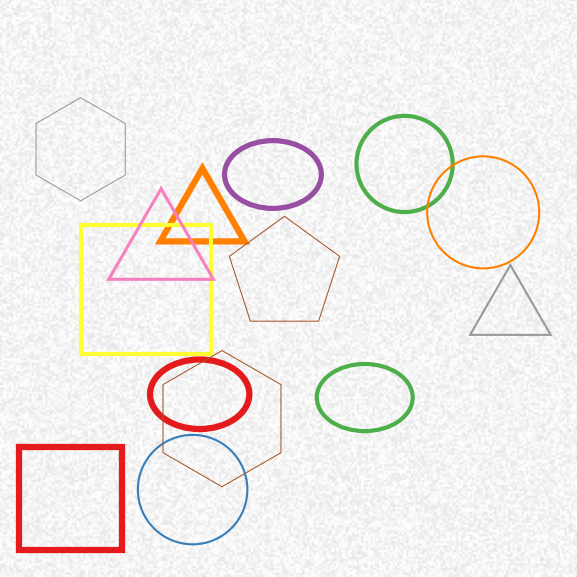[{"shape": "square", "thickness": 3, "radius": 0.44, "center": [0.122, 0.137]}, {"shape": "oval", "thickness": 3, "radius": 0.43, "center": [0.346, 0.316]}, {"shape": "circle", "thickness": 1, "radius": 0.47, "center": [0.334, 0.151]}, {"shape": "oval", "thickness": 2, "radius": 0.42, "center": [0.632, 0.311]}, {"shape": "circle", "thickness": 2, "radius": 0.42, "center": [0.701, 0.715]}, {"shape": "oval", "thickness": 2.5, "radius": 0.42, "center": [0.473, 0.697]}, {"shape": "circle", "thickness": 1, "radius": 0.48, "center": [0.837, 0.631]}, {"shape": "triangle", "thickness": 3, "radius": 0.42, "center": [0.351, 0.623]}, {"shape": "square", "thickness": 2, "radius": 0.56, "center": [0.253, 0.498]}, {"shape": "hexagon", "thickness": 0.5, "radius": 0.59, "center": [0.384, 0.274]}, {"shape": "pentagon", "thickness": 0.5, "radius": 0.5, "center": [0.493, 0.524]}, {"shape": "triangle", "thickness": 1.5, "radius": 0.52, "center": [0.279, 0.568]}, {"shape": "hexagon", "thickness": 0.5, "radius": 0.45, "center": [0.14, 0.741]}, {"shape": "triangle", "thickness": 1, "radius": 0.4, "center": [0.884, 0.46]}]